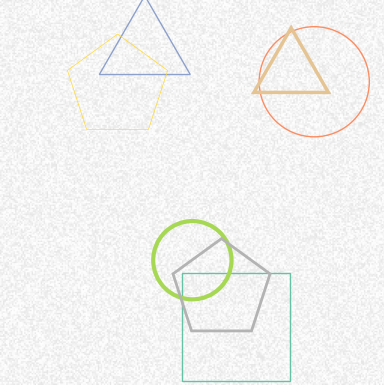[{"shape": "square", "thickness": 1, "radius": 0.7, "center": [0.613, 0.151]}, {"shape": "circle", "thickness": 1, "radius": 0.72, "center": [0.816, 0.788]}, {"shape": "triangle", "thickness": 1, "radius": 0.68, "center": [0.376, 0.875]}, {"shape": "circle", "thickness": 3, "radius": 0.51, "center": [0.5, 0.324]}, {"shape": "pentagon", "thickness": 0.5, "radius": 0.68, "center": [0.305, 0.775]}, {"shape": "triangle", "thickness": 2.5, "radius": 0.56, "center": [0.756, 0.816]}, {"shape": "pentagon", "thickness": 2, "radius": 0.66, "center": [0.575, 0.248]}]